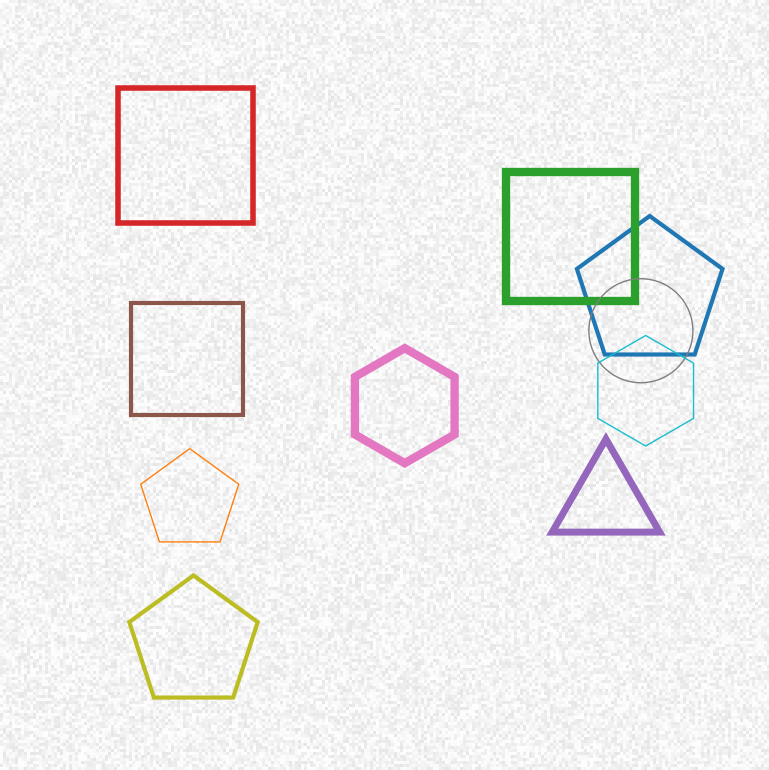[{"shape": "pentagon", "thickness": 1.5, "radius": 0.5, "center": [0.844, 0.62]}, {"shape": "pentagon", "thickness": 0.5, "radius": 0.33, "center": [0.246, 0.35]}, {"shape": "square", "thickness": 3, "radius": 0.42, "center": [0.741, 0.693]}, {"shape": "square", "thickness": 2, "radius": 0.44, "center": [0.24, 0.799]}, {"shape": "triangle", "thickness": 2.5, "radius": 0.4, "center": [0.787, 0.349]}, {"shape": "square", "thickness": 1.5, "radius": 0.36, "center": [0.243, 0.534]}, {"shape": "hexagon", "thickness": 3, "radius": 0.37, "center": [0.526, 0.473]}, {"shape": "circle", "thickness": 0.5, "radius": 0.34, "center": [0.832, 0.57]}, {"shape": "pentagon", "thickness": 1.5, "radius": 0.44, "center": [0.251, 0.165]}, {"shape": "hexagon", "thickness": 0.5, "radius": 0.36, "center": [0.839, 0.493]}]